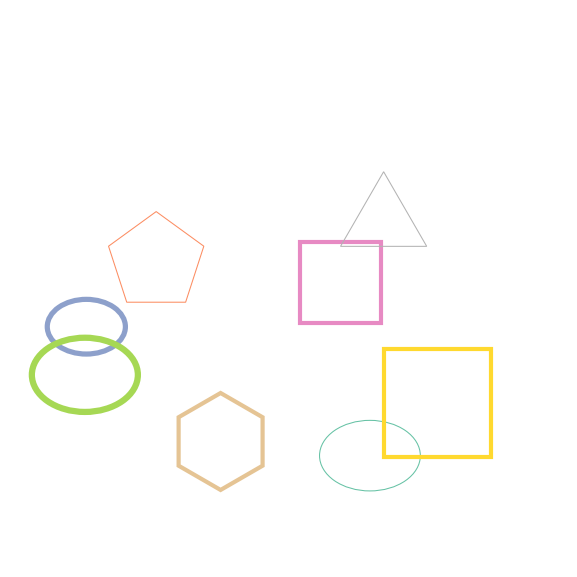[{"shape": "oval", "thickness": 0.5, "radius": 0.44, "center": [0.641, 0.21]}, {"shape": "pentagon", "thickness": 0.5, "radius": 0.43, "center": [0.27, 0.546]}, {"shape": "oval", "thickness": 2.5, "radius": 0.34, "center": [0.15, 0.433]}, {"shape": "square", "thickness": 2, "radius": 0.35, "center": [0.59, 0.51]}, {"shape": "oval", "thickness": 3, "radius": 0.46, "center": [0.147, 0.35]}, {"shape": "square", "thickness": 2, "radius": 0.47, "center": [0.758, 0.301]}, {"shape": "hexagon", "thickness": 2, "radius": 0.42, "center": [0.382, 0.235]}, {"shape": "triangle", "thickness": 0.5, "radius": 0.43, "center": [0.664, 0.616]}]